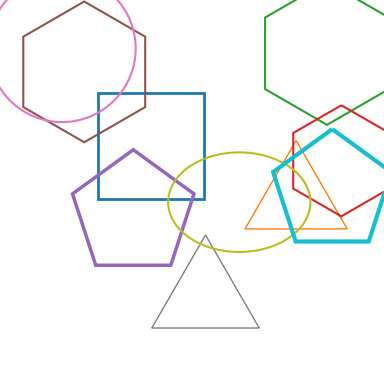[{"shape": "square", "thickness": 2, "radius": 0.69, "center": [0.392, 0.621]}, {"shape": "triangle", "thickness": 1, "radius": 0.77, "center": [0.769, 0.482]}, {"shape": "hexagon", "thickness": 1.5, "radius": 0.93, "center": [0.849, 0.861]}, {"shape": "hexagon", "thickness": 1.5, "radius": 0.72, "center": [0.887, 0.582]}, {"shape": "pentagon", "thickness": 2.5, "radius": 0.83, "center": [0.346, 0.445]}, {"shape": "hexagon", "thickness": 1.5, "radius": 0.91, "center": [0.219, 0.813]}, {"shape": "circle", "thickness": 1.5, "radius": 0.96, "center": [0.161, 0.874]}, {"shape": "triangle", "thickness": 1, "radius": 0.81, "center": [0.534, 0.229]}, {"shape": "oval", "thickness": 1.5, "radius": 0.92, "center": [0.621, 0.475]}, {"shape": "pentagon", "thickness": 3, "radius": 0.81, "center": [0.863, 0.503]}]